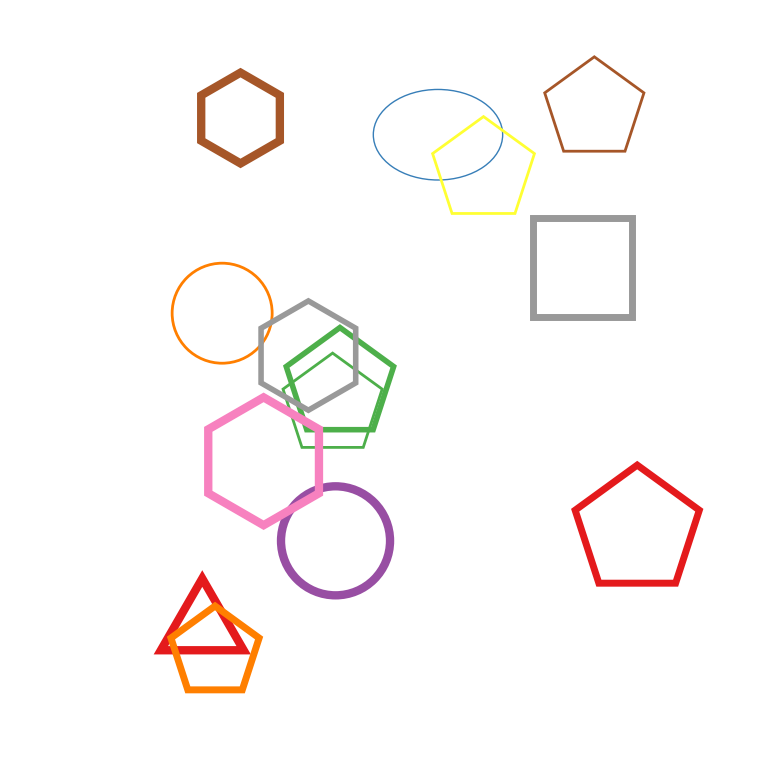[{"shape": "triangle", "thickness": 3, "radius": 0.31, "center": [0.263, 0.187]}, {"shape": "pentagon", "thickness": 2.5, "radius": 0.42, "center": [0.828, 0.311]}, {"shape": "oval", "thickness": 0.5, "radius": 0.42, "center": [0.569, 0.825]}, {"shape": "pentagon", "thickness": 1, "radius": 0.34, "center": [0.432, 0.474]}, {"shape": "pentagon", "thickness": 2, "radius": 0.37, "center": [0.441, 0.501]}, {"shape": "circle", "thickness": 3, "radius": 0.35, "center": [0.436, 0.298]}, {"shape": "circle", "thickness": 1, "radius": 0.32, "center": [0.289, 0.593]}, {"shape": "pentagon", "thickness": 2.5, "radius": 0.3, "center": [0.279, 0.153]}, {"shape": "pentagon", "thickness": 1, "radius": 0.35, "center": [0.628, 0.779]}, {"shape": "hexagon", "thickness": 3, "radius": 0.29, "center": [0.312, 0.847]}, {"shape": "pentagon", "thickness": 1, "radius": 0.34, "center": [0.772, 0.858]}, {"shape": "hexagon", "thickness": 3, "radius": 0.42, "center": [0.342, 0.401]}, {"shape": "hexagon", "thickness": 2, "radius": 0.35, "center": [0.4, 0.538]}, {"shape": "square", "thickness": 2.5, "radius": 0.32, "center": [0.756, 0.653]}]